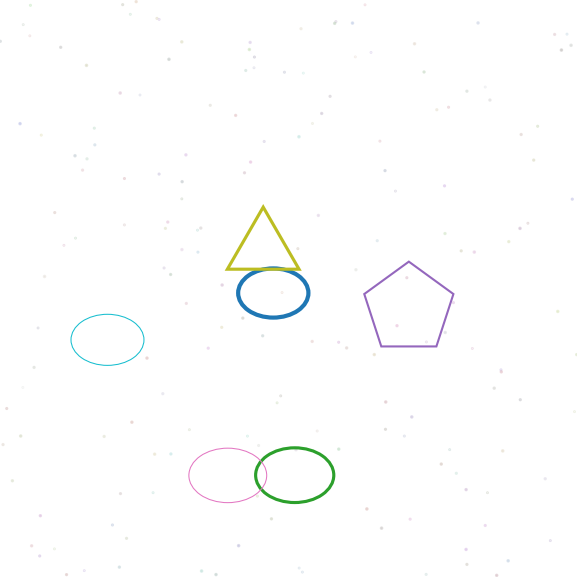[{"shape": "oval", "thickness": 2, "radius": 0.3, "center": [0.473, 0.492]}, {"shape": "oval", "thickness": 1.5, "radius": 0.34, "center": [0.51, 0.176]}, {"shape": "pentagon", "thickness": 1, "radius": 0.41, "center": [0.708, 0.465]}, {"shape": "oval", "thickness": 0.5, "radius": 0.34, "center": [0.394, 0.176]}, {"shape": "triangle", "thickness": 1.5, "radius": 0.36, "center": [0.456, 0.569]}, {"shape": "oval", "thickness": 0.5, "radius": 0.32, "center": [0.186, 0.411]}]